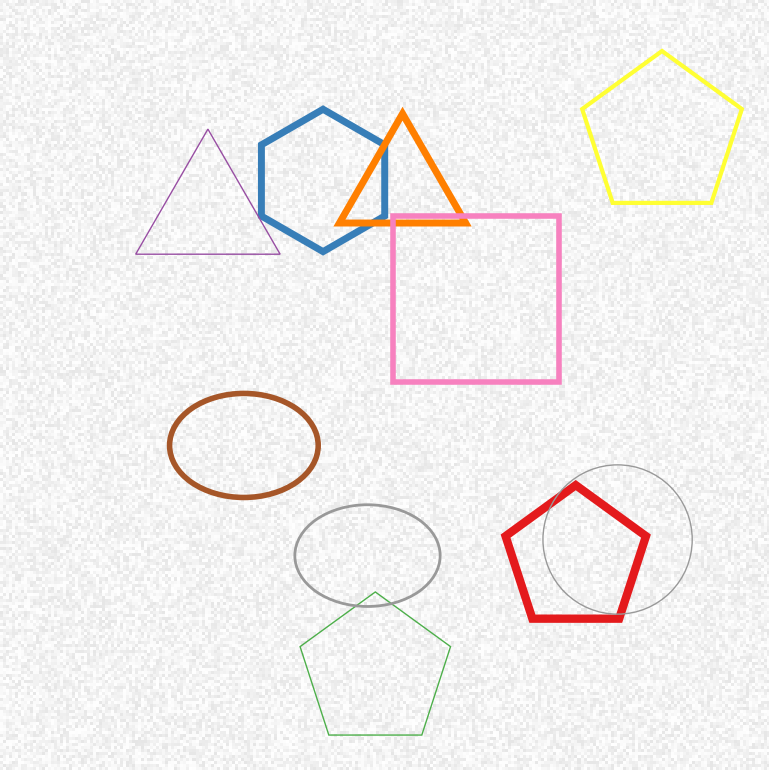[{"shape": "pentagon", "thickness": 3, "radius": 0.48, "center": [0.748, 0.274]}, {"shape": "hexagon", "thickness": 2.5, "radius": 0.46, "center": [0.42, 0.766]}, {"shape": "pentagon", "thickness": 0.5, "radius": 0.51, "center": [0.487, 0.128]}, {"shape": "triangle", "thickness": 0.5, "radius": 0.54, "center": [0.27, 0.724]}, {"shape": "triangle", "thickness": 2.5, "radius": 0.47, "center": [0.523, 0.758]}, {"shape": "pentagon", "thickness": 1.5, "radius": 0.55, "center": [0.86, 0.825]}, {"shape": "oval", "thickness": 2, "radius": 0.48, "center": [0.317, 0.421]}, {"shape": "square", "thickness": 2, "radius": 0.54, "center": [0.618, 0.612]}, {"shape": "oval", "thickness": 1, "radius": 0.47, "center": [0.477, 0.278]}, {"shape": "circle", "thickness": 0.5, "radius": 0.48, "center": [0.802, 0.299]}]